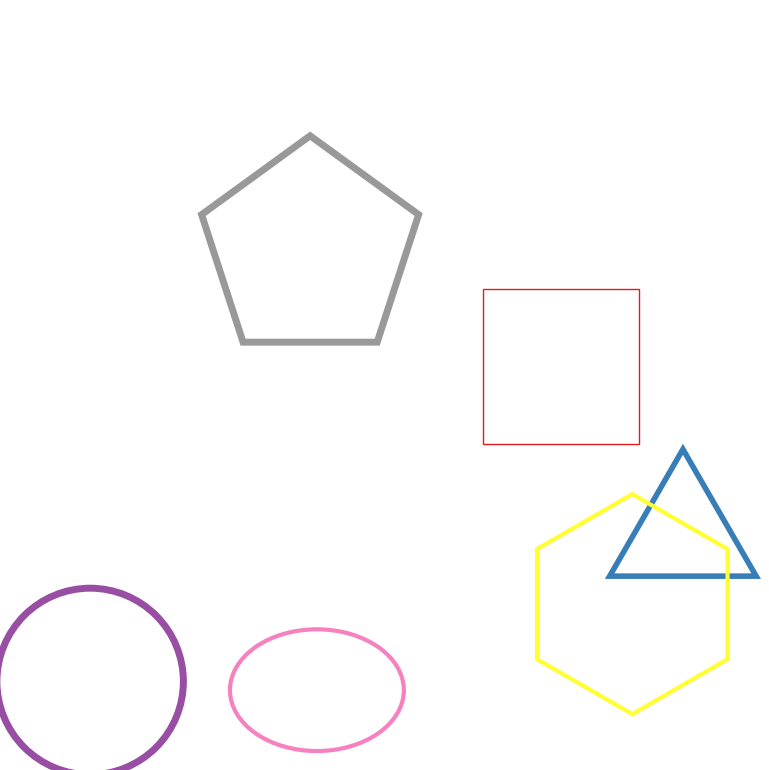[{"shape": "square", "thickness": 0.5, "radius": 0.5, "center": [0.728, 0.524]}, {"shape": "triangle", "thickness": 2, "radius": 0.55, "center": [0.887, 0.307]}, {"shape": "circle", "thickness": 2.5, "radius": 0.61, "center": [0.117, 0.115]}, {"shape": "hexagon", "thickness": 1.5, "radius": 0.71, "center": [0.821, 0.215]}, {"shape": "oval", "thickness": 1.5, "radius": 0.56, "center": [0.412, 0.104]}, {"shape": "pentagon", "thickness": 2.5, "radius": 0.74, "center": [0.403, 0.675]}]